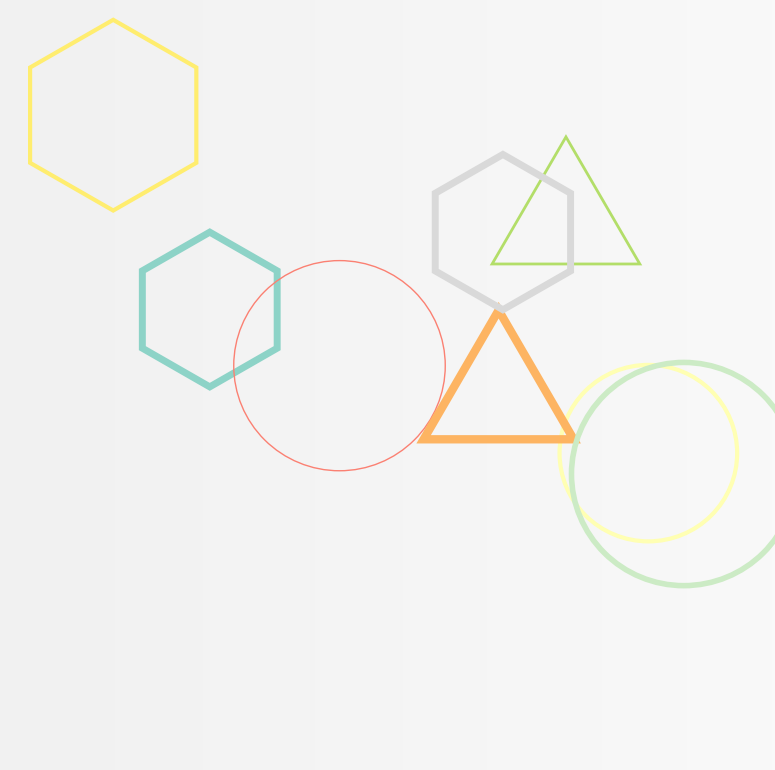[{"shape": "hexagon", "thickness": 2.5, "radius": 0.5, "center": [0.271, 0.598]}, {"shape": "circle", "thickness": 1.5, "radius": 0.57, "center": [0.837, 0.412]}, {"shape": "circle", "thickness": 0.5, "radius": 0.68, "center": [0.438, 0.525]}, {"shape": "triangle", "thickness": 3, "radius": 0.56, "center": [0.643, 0.485]}, {"shape": "triangle", "thickness": 1, "radius": 0.55, "center": [0.73, 0.712]}, {"shape": "hexagon", "thickness": 2.5, "radius": 0.5, "center": [0.649, 0.699]}, {"shape": "circle", "thickness": 2, "radius": 0.72, "center": [0.882, 0.384]}, {"shape": "hexagon", "thickness": 1.5, "radius": 0.62, "center": [0.146, 0.85]}]